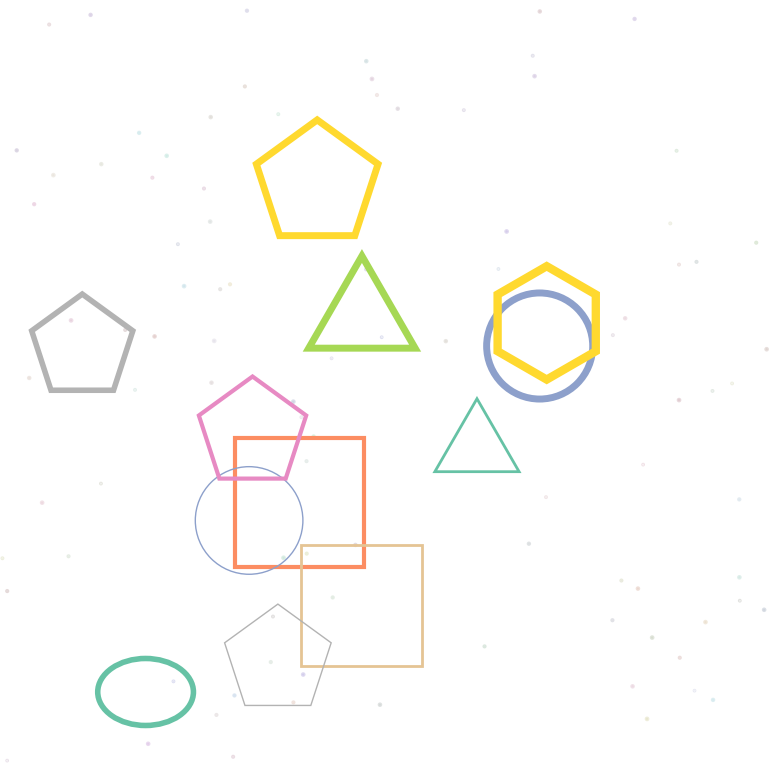[{"shape": "triangle", "thickness": 1, "radius": 0.32, "center": [0.619, 0.419]}, {"shape": "oval", "thickness": 2, "radius": 0.31, "center": [0.189, 0.101]}, {"shape": "square", "thickness": 1.5, "radius": 0.42, "center": [0.389, 0.347]}, {"shape": "circle", "thickness": 0.5, "radius": 0.35, "center": [0.324, 0.324]}, {"shape": "circle", "thickness": 2.5, "radius": 0.34, "center": [0.701, 0.551]}, {"shape": "pentagon", "thickness": 1.5, "radius": 0.37, "center": [0.328, 0.438]}, {"shape": "triangle", "thickness": 2.5, "radius": 0.4, "center": [0.47, 0.588]}, {"shape": "pentagon", "thickness": 2.5, "radius": 0.42, "center": [0.412, 0.761]}, {"shape": "hexagon", "thickness": 3, "radius": 0.37, "center": [0.71, 0.581]}, {"shape": "square", "thickness": 1, "radius": 0.39, "center": [0.47, 0.213]}, {"shape": "pentagon", "thickness": 2, "radius": 0.35, "center": [0.107, 0.549]}, {"shape": "pentagon", "thickness": 0.5, "radius": 0.36, "center": [0.361, 0.143]}]